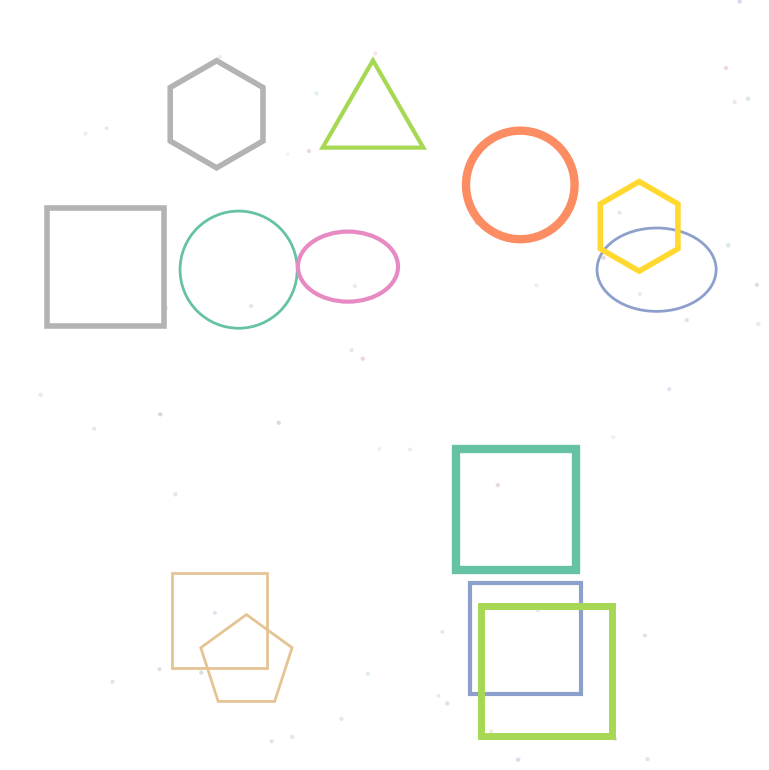[{"shape": "circle", "thickness": 1, "radius": 0.38, "center": [0.31, 0.65]}, {"shape": "square", "thickness": 3, "radius": 0.39, "center": [0.67, 0.338]}, {"shape": "circle", "thickness": 3, "radius": 0.35, "center": [0.676, 0.76]}, {"shape": "oval", "thickness": 1, "radius": 0.39, "center": [0.853, 0.65]}, {"shape": "square", "thickness": 1.5, "radius": 0.36, "center": [0.683, 0.17]}, {"shape": "oval", "thickness": 1.5, "radius": 0.32, "center": [0.452, 0.654]}, {"shape": "triangle", "thickness": 1.5, "radius": 0.38, "center": [0.484, 0.846]}, {"shape": "square", "thickness": 2.5, "radius": 0.42, "center": [0.71, 0.129]}, {"shape": "hexagon", "thickness": 2, "radius": 0.29, "center": [0.83, 0.706]}, {"shape": "pentagon", "thickness": 1, "radius": 0.31, "center": [0.32, 0.14]}, {"shape": "square", "thickness": 1, "radius": 0.31, "center": [0.285, 0.195]}, {"shape": "square", "thickness": 2, "radius": 0.38, "center": [0.137, 0.653]}, {"shape": "hexagon", "thickness": 2, "radius": 0.35, "center": [0.281, 0.852]}]